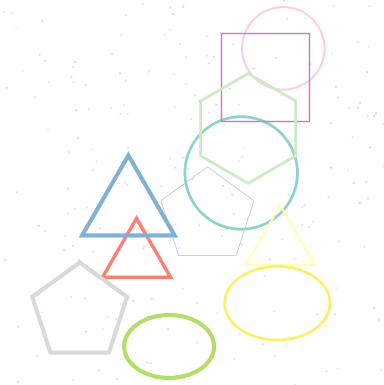[{"shape": "circle", "thickness": 2, "radius": 0.73, "center": [0.626, 0.551]}, {"shape": "triangle", "thickness": 1.5, "radius": 0.52, "center": [0.728, 0.363]}, {"shape": "pentagon", "thickness": 0.5, "radius": 0.64, "center": [0.539, 0.439]}, {"shape": "triangle", "thickness": 2.5, "radius": 0.51, "center": [0.355, 0.331]}, {"shape": "triangle", "thickness": 3, "radius": 0.69, "center": [0.333, 0.458]}, {"shape": "oval", "thickness": 3, "radius": 0.58, "center": [0.439, 0.1]}, {"shape": "circle", "thickness": 1.5, "radius": 0.54, "center": [0.736, 0.874]}, {"shape": "pentagon", "thickness": 3, "radius": 0.65, "center": [0.207, 0.189]}, {"shape": "square", "thickness": 1, "radius": 0.57, "center": [0.687, 0.799]}, {"shape": "hexagon", "thickness": 2, "radius": 0.71, "center": [0.644, 0.666]}, {"shape": "oval", "thickness": 2, "radius": 0.68, "center": [0.72, 0.212]}]